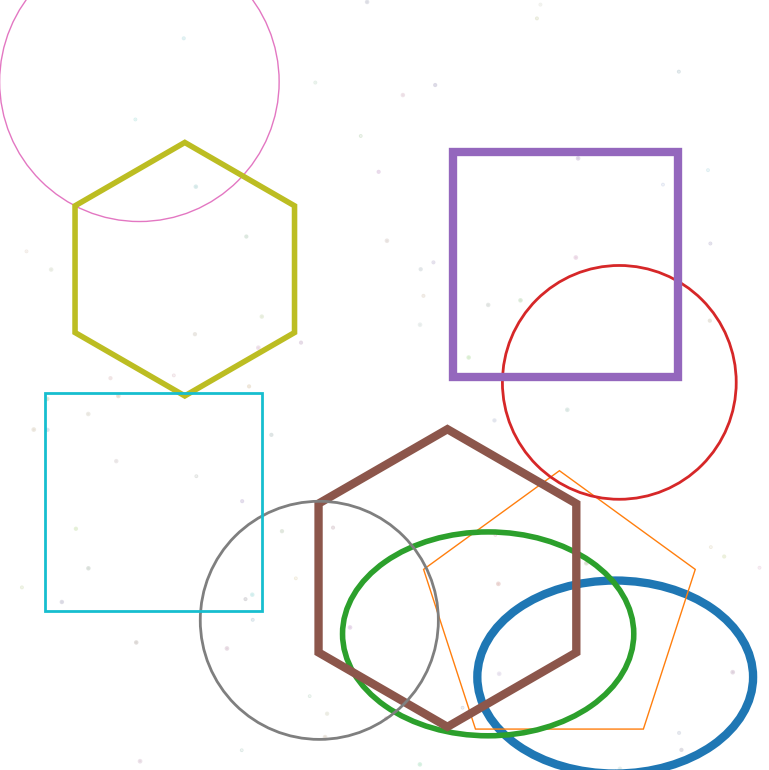[{"shape": "oval", "thickness": 3, "radius": 0.9, "center": [0.799, 0.121]}, {"shape": "pentagon", "thickness": 0.5, "radius": 0.93, "center": [0.727, 0.203]}, {"shape": "oval", "thickness": 2, "radius": 0.95, "center": [0.634, 0.177]}, {"shape": "circle", "thickness": 1, "radius": 0.76, "center": [0.804, 0.503]}, {"shape": "square", "thickness": 3, "radius": 0.73, "center": [0.734, 0.656]}, {"shape": "hexagon", "thickness": 3, "radius": 0.97, "center": [0.581, 0.249]}, {"shape": "circle", "thickness": 0.5, "radius": 0.91, "center": [0.181, 0.894]}, {"shape": "circle", "thickness": 1, "radius": 0.77, "center": [0.415, 0.194]}, {"shape": "hexagon", "thickness": 2, "radius": 0.82, "center": [0.24, 0.65]}, {"shape": "square", "thickness": 1, "radius": 0.71, "center": [0.199, 0.348]}]